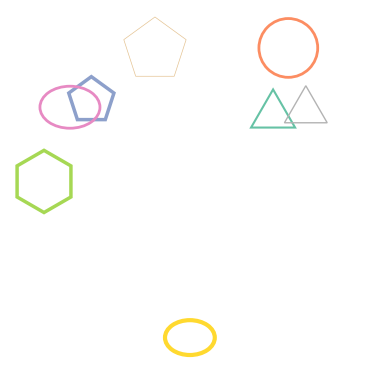[{"shape": "triangle", "thickness": 1.5, "radius": 0.33, "center": [0.709, 0.702]}, {"shape": "circle", "thickness": 2, "radius": 0.38, "center": [0.749, 0.876]}, {"shape": "pentagon", "thickness": 2.5, "radius": 0.31, "center": [0.237, 0.739]}, {"shape": "oval", "thickness": 2, "radius": 0.39, "center": [0.182, 0.721]}, {"shape": "hexagon", "thickness": 2.5, "radius": 0.4, "center": [0.114, 0.529]}, {"shape": "oval", "thickness": 3, "radius": 0.32, "center": [0.493, 0.123]}, {"shape": "pentagon", "thickness": 0.5, "radius": 0.43, "center": [0.402, 0.871]}, {"shape": "triangle", "thickness": 1, "radius": 0.32, "center": [0.794, 0.713]}]